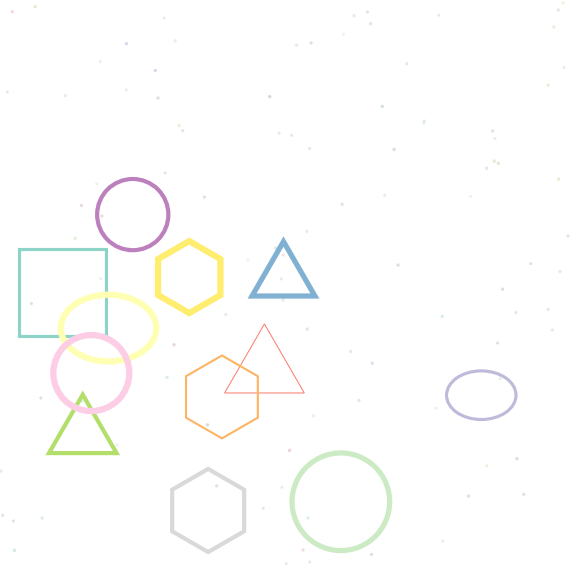[{"shape": "square", "thickness": 1.5, "radius": 0.38, "center": [0.109, 0.492]}, {"shape": "oval", "thickness": 3, "radius": 0.41, "center": [0.188, 0.431]}, {"shape": "oval", "thickness": 1.5, "radius": 0.3, "center": [0.833, 0.315]}, {"shape": "triangle", "thickness": 0.5, "radius": 0.4, "center": [0.458, 0.358]}, {"shape": "triangle", "thickness": 2.5, "radius": 0.31, "center": [0.491, 0.518]}, {"shape": "hexagon", "thickness": 1, "radius": 0.36, "center": [0.384, 0.312]}, {"shape": "triangle", "thickness": 2, "radius": 0.34, "center": [0.143, 0.248]}, {"shape": "circle", "thickness": 3, "radius": 0.33, "center": [0.158, 0.353]}, {"shape": "hexagon", "thickness": 2, "radius": 0.36, "center": [0.36, 0.115]}, {"shape": "circle", "thickness": 2, "radius": 0.31, "center": [0.23, 0.628]}, {"shape": "circle", "thickness": 2.5, "radius": 0.42, "center": [0.59, 0.13]}, {"shape": "hexagon", "thickness": 3, "radius": 0.31, "center": [0.328, 0.519]}]